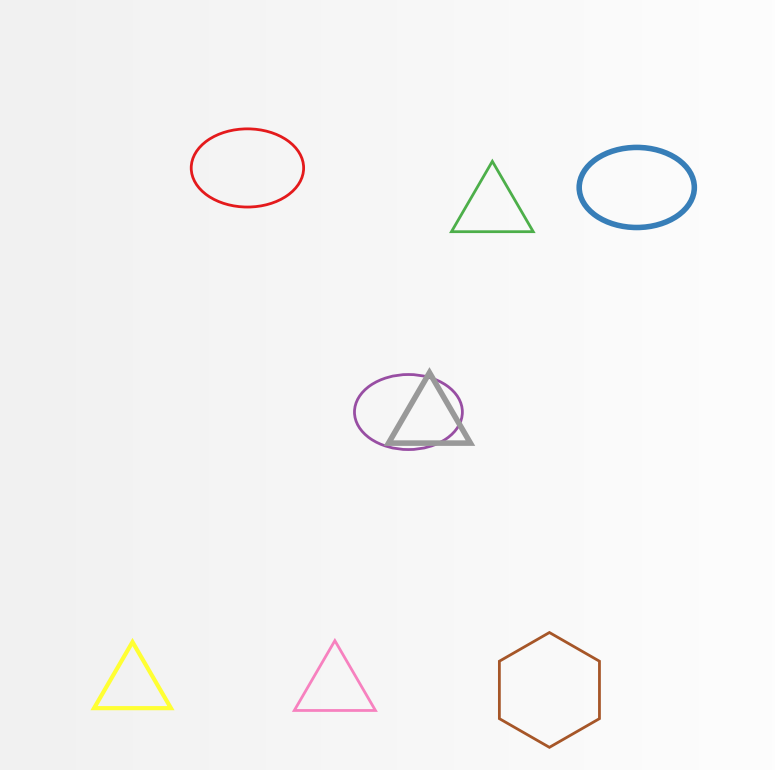[{"shape": "oval", "thickness": 1, "radius": 0.36, "center": [0.319, 0.782]}, {"shape": "oval", "thickness": 2, "radius": 0.37, "center": [0.822, 0.757]}, {"shape": "triangle", "thickness": 1, "radius": 0.3, "center": [0.635, 0.73]}, {"shape": "oval", "thickness": 1, "radius": 0.35, "center": [0.527, 0.465]}, {"shape": "triangle", "thickness": 1.5, "radius": 0.29, "center": [0.171, 0.109]}, {"shape": "hexagon", "thickness": 1, "radius": 0.37, "center": [0.709, 0.104]}, {"shape": "triangle", "thickness": 1, "radius": 0.3, "center": [0.432, 0.108]}, {"shape": "triangle", "thickness": 2, "radius": 0.3, "center": [0.554, 0.455]}]